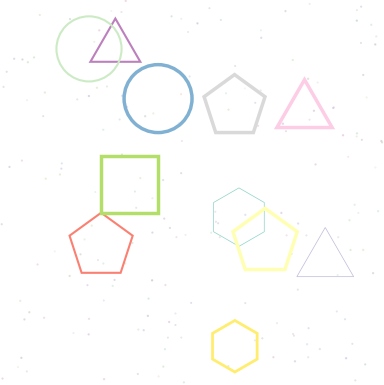[{"shape": "hexagon", "thickness": 0.5, "radius": 0.38, "center": [0.621, 0.436]}, {"shape": "pentagon", "thickness": 2.5, "radius": 0.44, "center": [0.689, 0.371]}, {"shape": "triangle", "thickness": 0.5, "radius": 0.43, "center": [0.845, 0.324]}, {"shape": "pentagon", "thickness": 1.5, "radius": 0.43, "center": [0.263, 0.361]}, {"shape": "circle", "thickness": 2.5, "radius": 0.44, "center": [0.411, 0.744]}, {"shape": "square", "thickness": 2.5, "radius": 0.37, "center": [0.335, 0.521]}, {"shape": "triangle", "thickness": 2.5, "radius": 0.41, "center": [0.791, 0.71]}, {"shape": "pentagon", "thickness": 2.5, "radius": 0.42, "center": [0.609, 0.723]}, {"shape": "triangle", "thickness": 1.5, "radius": 0.37, "center": [0.3, 0.877]}, {"shape": "circle", "thickness": 1.5, "radius": 0.42, "center": [0.231, 0.873]}, {"shape": "hexagon", "thickness": 2, "radius": 0.33, "center": [0.61, 0.101]}]